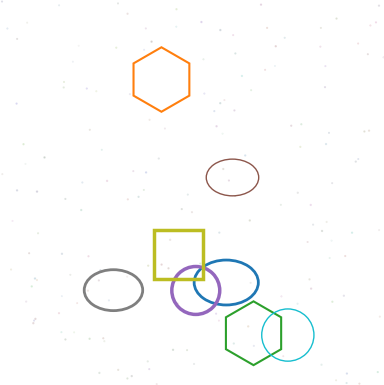[{"shape": "oval", "thickness": 2, "radius": 0.42, "center": [0.588, 0.266]}, {"shape": "hexagon", "thickness": 1.5, "radius": 0.42, "center": [0.419, 0.793]}, {"shape": "hexagon", "thickness": 1.5, "radius": 0.41, "center": [0.659, 0.134]}, {"shape": "circle", "thickness": 2.5, "radius": 0.31, "center": [0.509, 0.246]}, {"shape": "oval", "thickness": 1, "radius": 0.34, "center": [0.604, 0.539]}, {"shape": "oval", "thickness": 2, "radius": 0.38, "center": [0.295, 0.246]}, {"shape": "square", "thickness": 2.5, "radius": 0.31, "center": [0.464, 0.339]}, {"shape": "circle", "thickness": 1, "radius": 0.34, "center": [0.748, 0.13]}]